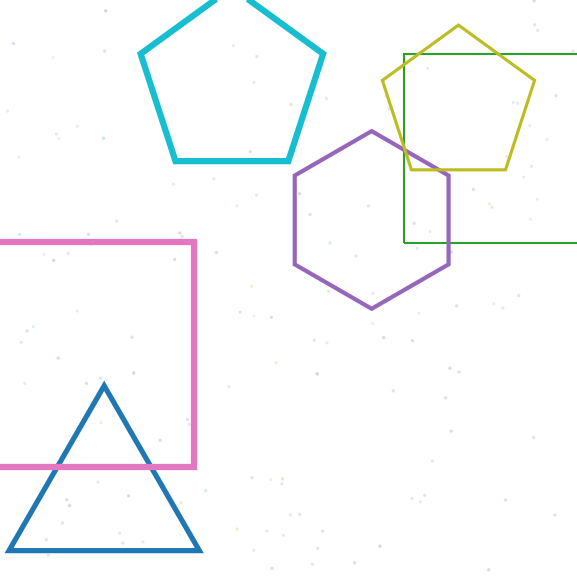[{"shape": "triangle", "thickness": 2.5, "radius": 0.95, "center": [0.18, 0.141]}, {"shape": "square", "thickness": 1, "radius": 0.82, "center": [0.862, 0.742]}, {"shape": "hexagon", "thickness": 2, "radius": 0.77, "center": [0.644, 0.618]}, {"shape": "square", "thickness": 3, "radius": 0.97, "center": [0.142, 0.385]}, {"shape": "pentagon", "thickness": 1.5, "radius": 0.69, "center": [0.794, 0.817]}, {"shape": "pentagon", "thickness": 3, "radius": 0.83, "center": [0.402, 0.855]}]